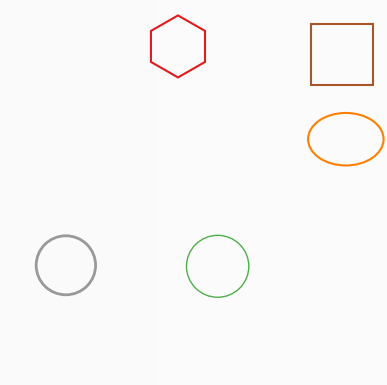[{"shape": "hexagon", "thickness": 1.5, "radius": 0.4, "center": [0.459, 0.879]}, {"shape": "circle", "thickness": 1, "radius": 0.4, "center": [0.562, 0.308]}, {"shape": "oval", "thickness": 1.5, "radius": 0.49, "center": [0.892, 0.638]}, {"shape": "square", "thickness": 1.5, "radius": 0.4, "center": [0.882, 0.858]}, {"shape": "circle", "thickness": 2, "radius": 0.38, "center": [0.17, 0.311]}]